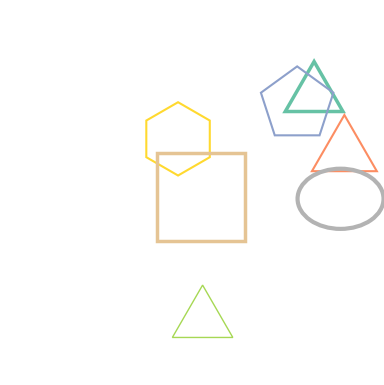[{"shape": "triangle", "thickness": 2.5, "radius": 0.43, "center": [0.816, 0.754]}, {"shape": "triangle", "thickness": 1.5, "radius": 0.49, "center": [0.895, 0.604]}, {"shape": "pentagon", "thickness": 1.5, "radius": 0.49, "center": [0.772, 0.729]}, {"shape": "triangle", "thickness": 1, "radius": 0.45, "center": [0.526, 0.169]}, {"shape": "hexagon", "thickness": 1.5, "radius": 0.48, "center": [0.462, 0.639]}, {"shape": "square", "thickness": 2.5, "radius": 0.57, "center": [0.522, 0.488]}, {"shape": "oval", "thickness": 3, "radius": 0.56, "center": [0.885, 0.484]}]